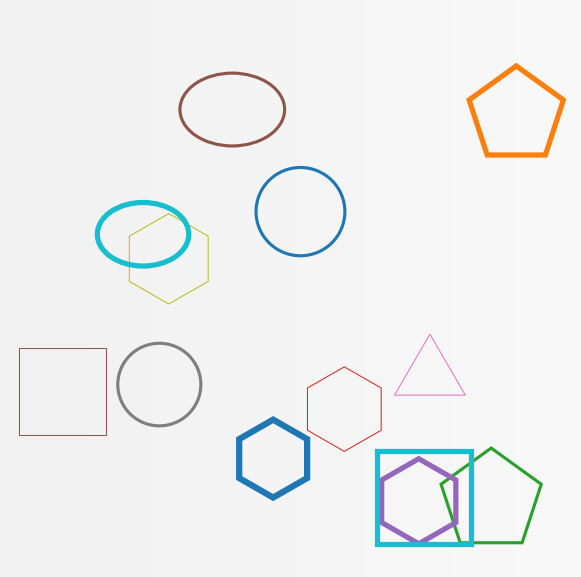[{"shape": "circle", "thickness": 1.5, "radius": 0.38, "center": [0.517, 0.633]}, {"shape": "hexagon", "thickness": 3, "radius": 0.34, "center": [0.47, 0.205]}, {"shape": "pentagon", "thickness": 2.5, "radius": 0.43, "center": [0.888, 0.8]}, {"shape": "pentagon", "thickness": 1.5, "radius": 0.45, "center": [0.845, 0.133]}, {"shape": "hexagon", "thickness": 0.5, "radius": 0.37, "center": [0.592, 0.291]}, {"shape": "hexagon", "thickness": 2.5, "radius": 0.37, "center": [0.72, 0.131]}, {"shape": "square", "thickness": 0.5, "radius": 0.37, "center": [0.108, 0.321]}, {"shape": "oval", "thickness": 1.5, "radius": 0.45, "center": [0.4, 0.809]}, {"shape": "triangle", "thickness": 0.5, "radius": 0.35, "center": [0.74, 0.35]}, {"shape": "circle", "thickness": 1.5, "radius": 0.36, "center": [0.274, 0.333]}, {"shape": "hexagon", "thickness": 0.5, "radius": 0.39, "center": [0.29, 0.551]}, {"shape": "square", "thickness": 2.5, "radius": 0.4, "center": [0.729, 0.137]}, {"shape": "oval", "thickness": 2.5, "radius": 0.39, "center": [0.246, 0.593]}]